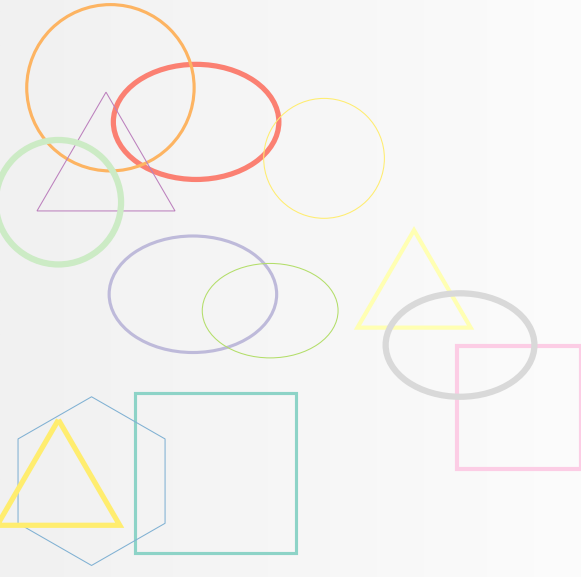[{"shape": "square", "thickness": 1.5, "radius": 0.69, "center": [0.371, 0.181]}, {"shape": "triangle", "thickness": 2, "radius": 0.56, "center": [0.712, 0.488]}, {"shape": "oval", "thickness": 1.5, "radius": 0.72, "center": [0.332, 0.49]}, {"shape": "oval", "thickness": 2.5, "radius": 0.71, "center": [0.337, 0.788]}, {"shape": "hexagon", "thickness": 0.5, "radius": 0.73, "center": [0.158, 0.166]}, {"shape": "circle", "thickness": 1.5, "radius": 0.72, "center": [0.19, 0.847]}, {"shape": "oval", "thickness": 0.5, "radius": 0.58, "center": [0.465, 0.461]}, {"shape": "square", "thickness": 2, "radius": 0.54, "center": [0.893, 0.294]}, {"shape": "oval", "thickness": 3, "radius": 0.64, "center": [0.791, 0.402]}, {"shape": "triangle", "thickness": 0.5, "radius": 0.69, "center": [0.182, 0.702]}, {"shape": "circle", "thickness": 3, "radius": 0.54, "center": [0.101, 0.649]}, {"shape": "triangle", "thickness": 2.5, "radius": 0.61, "center": [0.101, 0.15]}, {"shape": "circle", "thickness": 0.5, "radius": 0.52, "center": [0.557, 0.725]}]